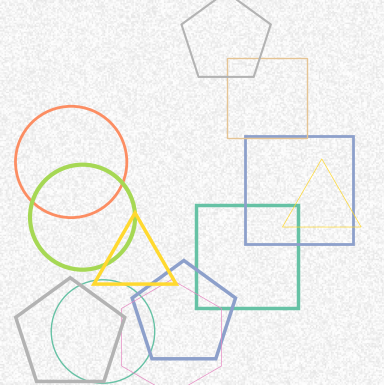[{"shape": "circle", "thickness": 1, "radius": 0.67, "center": [0.267, 0.139]}, {"shape": "square", "thickness": 2.5, "radius": 0.67, "center": [0.641, 0.334]}, {"shape": "circle", "thickness": 2, "radius": 0.72, "center": [0.185, 0.579]}, {"shape": "pentagon", "thickness": 2.5, "radius": 0.71, "center": [0.478, 0.182]}, {"shape": "square", "thickness": 2, "radius": 0.71, "center": [0.777, 0.507]}, {"shape": "hexagon", "thickness": 0.5, "radius": 0.75, "center": [0.446, 0.124]}, {"shape": "circle", "thickness": 3, "radius": 0.68, "center": [0.214, 0.436]}, {"shape": "triangle", "thickness": 2.5, "radius": 0.62, "center": [0.351, 0.324]}, {"shape": "triangle", "thickness": 0.5, "radius": 0.59, "center": [0.836, 0.469]}, {"shape": "square", "thickness": 1, "radius": 0.52, "center": [0.694, 0.746]}, {"shape": "pentagon", "thickness": 2.5, "radius": 0.74, "center": [0.182, 0.13]}, {"shape": "pentagon", "thickness": 1.5, "radius": 0.61, "center": [0.587, 0.899]}]